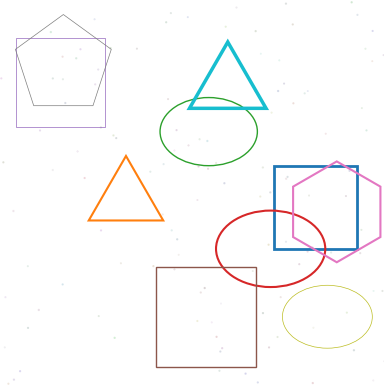[{"shape": "square", "thickness": 2, "radius": 0.54, "center": [0.82, 0.46]}, {"shape": "triangle", "thickness": 1.5, "radius": 0.56, "center": [0.327, 0.483]}, {"shape": "oval", "thickness": 1, "radius": 0.63, "center": [0.542, 0.658]}, {"shape": "oval", "thickness": 1.5, "radius": 0.71, "center": [0.703, 0.354]}, {"shape": "square", "thickness": 0.5, "radius": 0.57, "center": [0.157, 0.785]}, {"shape": "square", "thickness": 1, "radius": 0.64, "center": [0.535, 0.177]}, {"shape": "hexagon", "thickness": 1.5, "radius": 0.65, "center": [0.875, 0.45]}, {"shape": "pentagon", "thickness": 0.5, "radius": 0.65, "center": [0.165, 0.831]}, {"shape": "oval", "thickness": 0.5, "radius": 0.58, "center": [0.85, 0.177]}, {"shape": "triangle", "thickness": 2.5, "radius": 0.57, "center": [0.592, 0.776]}]